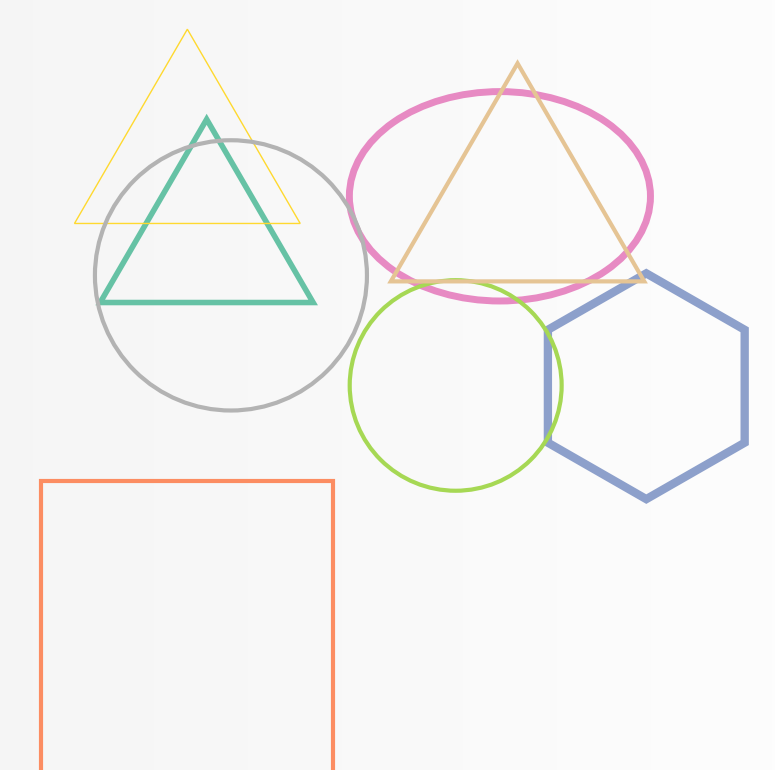[{"shape": "triangle", "thickness": 2, "radius": 0.79, "center": [0.267, 0.686]}, {"shape": "square", "thickness": 1.5, "radius": 0.94, "center": [0.241, 0.187]}, {"shape": "hexagon", "thickness": 3, "radius": 0.73, "center": [0.834, 0.498]}, {"shape": "oval", "thickness": 2.5, "radius": 0.97, "center": [0.645, 0.745]}, {"shape": "circle", "thickness": 1.5, "radius": 0.68, "center": [0.588, 0.499]}, {"shape": "triangle", "thickness": 0.5, "radius": 0.84, "center": [0.242, 0.794]}, {"shape": "triangle", "thickness": 1.5, "radius": 0.94, "center": [0.668, 0.729]}, {"shape": "circle", "thickness": 1.5, "radius": 0.88, "center": [0.298, 0.642]}]